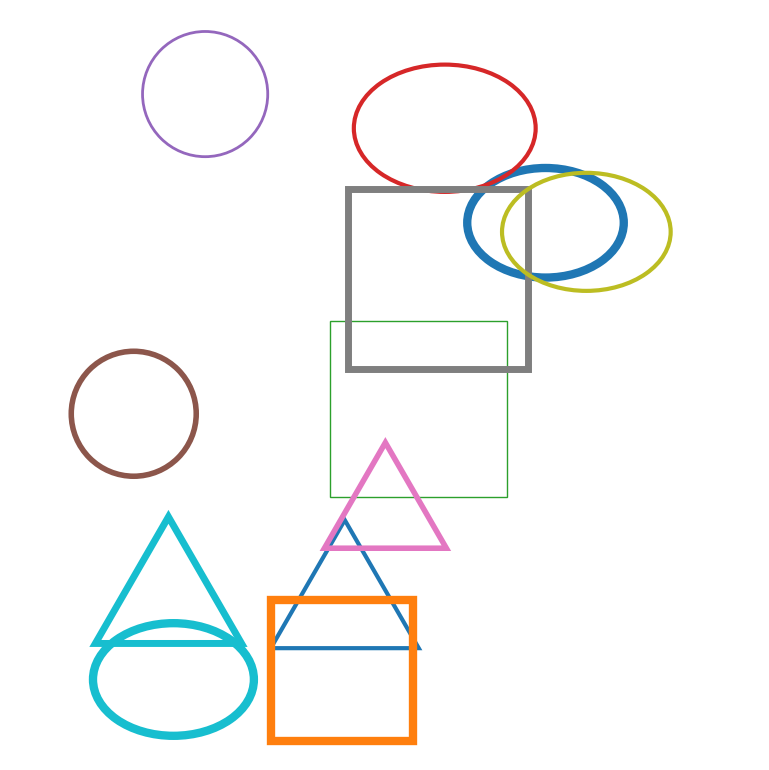[{"shape": "triangle", "thickness": 1.5, "radius": 0.55, "center": [0.448, 0.214]}, {"shape": "oval", "thickness": 3, "radius": 0.51, "center": [0.708, 0.711]}, {"shape": "square", "thickness": 3, "radius": 0.46, "center": [0.444, 0.129]}, {"shape": "square", "thickness": 0.5, "radius": 0.57, "center": [0.543, 0.469]}, {"shape": "oval", "thickness": 1.5, "radius": 0.59, "center": [0.578, 0.833]}, {"shape": "circle", "thickness": 1, "radius": 0.41, "center": [0.266, 0.878]}, {"shape": "circle", "thickness": 2, "radius": 0.41, "center": [0.174, 0.463]}, {"shape": "triangle", "thickness": 2, "radius": 0.46, "center": [0.5, 0.334]}, {"shape": "square", "thickness": 2.5, "radius": 0.58, "center": [0.569, 0.637]}, {"shape": "oval", "thickness": 1.5, "radius": 0.55, "center": [0.761, 0.699]}, {"shape": "oval", "thickness": 3, "radius": 0.52, "center": [0.225, 0.118]}, {"shape": "triangle", "thickness": 2.5, "radius": 0.55, "center": [0.219, 0.219]}]